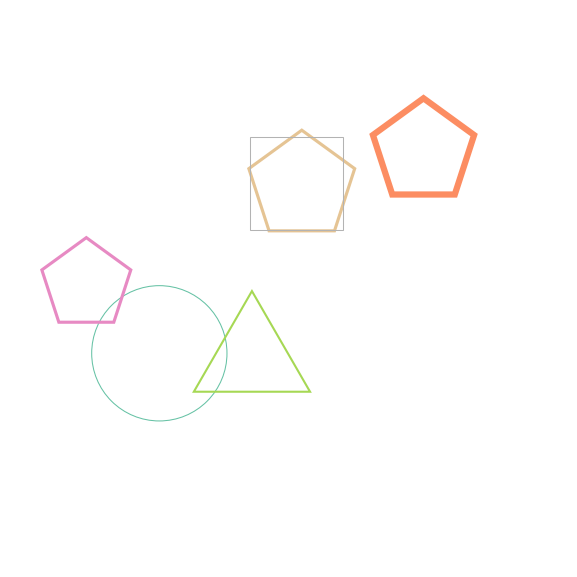[{"shape": "circle", "thickness": 0.5, "radius": 0.59, "center": [0.276, 0.387]}, {"shape": "pentagon", "thickness": 3, "radius": 0.46, "center": [0.733, 0.737]}, {"shape": "pentagon", "thickness": 1.5, "radius": 0.4, "center": [0.149, 0.507]}, {"shape": "triangle", "thickness": 1, "radius": 0.58, "center": [0.436, 0.379]}, {"shape": "pentagon", "thickness": 1.5, "radius": 0.48, "center": [0.523, 0.677]}, {"shape": "square", "thickness": 0.5, "radius": 0.41, "center": [0.514, 0.682]}]